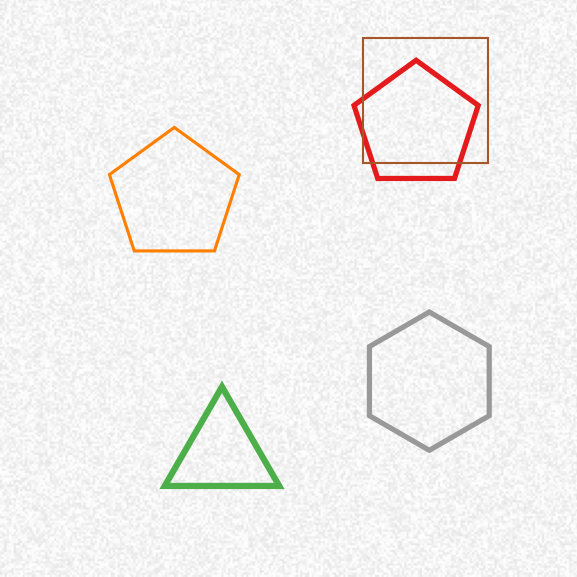[{"shape": "pentagon", "thickness": 2.5, "radius": 0.57, "center": [0.721, 0.782]}, {"shape": "triangle", "thickness": 3, "radius": 0.57, "center": [0.384, 0.215]}, {"shape": "pentagon", "thickness": 1.5, "radius": 0.59, "center": [0.302, 0.66]}, {"shape": "square", "thickness": 1, "radius": 0.54, "center": [0.736, 0.825]}, {"shape": "hexagon", "thickness": 2.5, "radius": 0.6, "center": [0.743, 0.339]}]